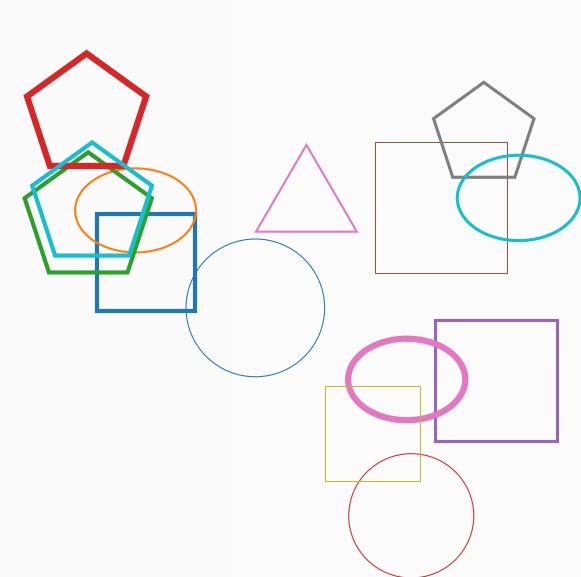[{"shape": "circle", "thickness": 0.5, "radius": 0.6, "center": [0.439, 0.466]}, {"shape": "square", "thickness": 2, "radius": 0.42, "center": [0.252, 0.545]}, {"shape": "oval", "thickness": 1, "radius": 0.52, "center": [0.233, 0.635]}, {"shape": "pentagon", "thickness": 2, "radius": 0.58, "center": [0.152, 0.62]}, {"shape": "pentagon", "thickness": 3, "radius": 0.54, "center": [0.149, 0.799]}, {"shape": "circle", "thickness": 0.5, "radius": 0.54, "center": [0.708, 0.106]}, {"shape": "square", "thickness": 1.5, "radius": 0.52, "center": [0.854, 0.341]}, {"shape": "square", "thickness": 0.5, "radius": 0.57, "center": [0.759, 0.641]}, {"shape": "triangle", "thickness": 1, "radius": 0.5, "center": [0.527, 0.648]}, {"shape": "oval", "thickness": 3, "radius": 0.5, "center": [0.7, 0.342]}, {"shape": "pentagon", "thickness": 1.5, "radius": 0.45, "center": [0.832, 0.766]}, {"shape": "square", "thickness": 0.5, "radius": 0.41, "center": [0.641, 0.249]}, {"shape": "pentagon", "thickness": 2, "radius": 0.54, "center": [0.158, 0.644]}, {"shape": "oval", "thickness": 1.5, "radius": 0.53, "center": [0.892, 0.656]}]